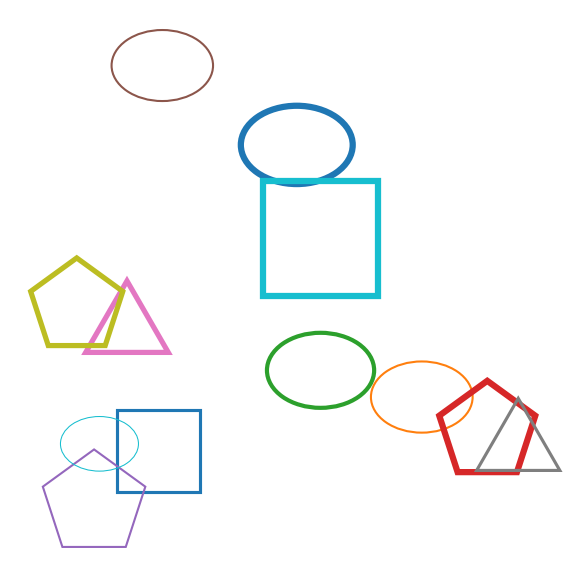[{"shape": "oval", "thickness": 3, "radius": 0.48, "center": [0.514, 0.748]}, {"shape": "square", "thickness": 1.5, "radius": 0.36, "center": [0.274, 0.218]}, {"shape": "oval", "thickness": 1, "radius": 0.44, "center": [0.73, 0.312]}, {"shape": "oval", "thickness": 2, "radius": 0.46, "center": [0.555, 0.358]}, {"shape": "pentagon", "thickness": 3, "radius": 0.44, "center": [0.844, 0.252]}, {"shape": "pentagon", "thickness": 1, "radius": 0.47, "center": [0.163, 0.128]}, {"shape": "oval", "thickness": 1, "radius": 0.44, "center": [0.281, 0.886]}, {"shape": "triangle", "thickness": 2.5, "radius": 0.41, "center": [0.22, 0.43]}, {"shape": "triangle", "thickness": 1.5, "radius": 0.42, "center": [0.897, 0.226]}, {"shape": "pentagon", "thickness": 2.5, "radius": 0.42, "center": [0.133, 0.469]}, {"shape": "oval", "thickness": 0.5, "radius": 0.34, "center": [0.172, 0.231]}, {"shape": "square", "thickness": 3, "radius": 0.5, "center": [0.555, 0.587]}]